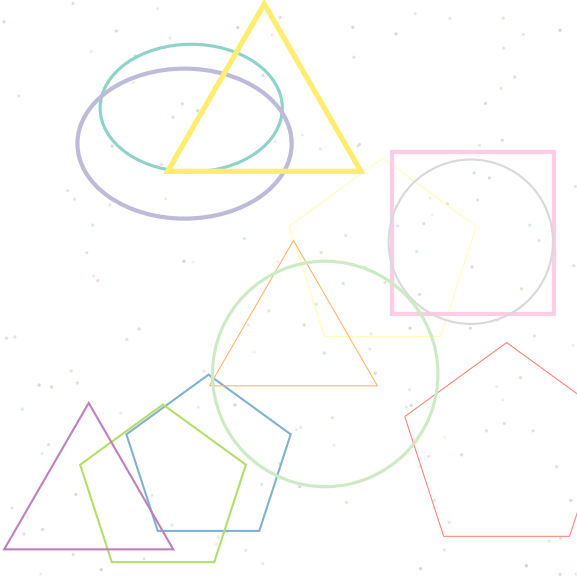[{"shape": "oval", "thickness": 1.5, "radius": 0.79, "center": [0.331, 0.812]}, {"shape": "pentagon", "thickness": 0.5, "radius": 0.85, "center": [0.663, 0.554]}, {"shape": "oval", "thickness": 2, "radius": 0.93, "center": [0.32, 0.75]}, {"shape": "pentagon", "thickness": 0.5, "radius": 0.93, "center": [0.877, 0.22]}, {"shape": "pentagon", "thickness": 1, "radius": 0.75, "center": [0.361, 0.201]}, {"shape": "triangle", "thickness": 0.5, "radius": 0.84, "center": [0.508, 0.415]}, {"shape": "pentagon", "thickness": 1, "radius": 0.75, "center": [0.282, 0.148]}, {"shape": "square", "thickness": 2, "radius": 0.7, "center": [0.819, 0.596]}, {"shape": "circle", "thickness": 1, "radius": 0.71, "center": [0.815, 0.581]}, {"shape": "triangle", "thickness": 1, "radius": 0.84, "center": [0.154, 0.132]}, {"shape": "circle", "thickness": 1.5, "radius": 0.98, "center": [0.563, 0.352]}, {"shape": "triangle", "thickness": 2.5, "radius": 0.97, "center": [0.458, 0.799]}]